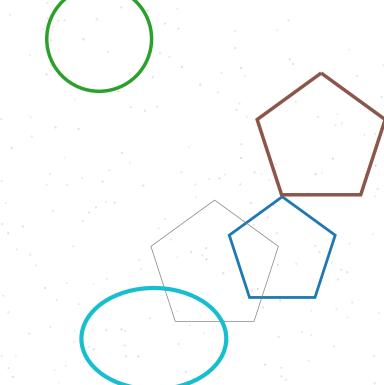[{"shape": "pentagon", "thickness": 2, "radius": 0.72, "center": [0.733, 0.344]}, {"shape": "circle", "thickness": 2.5, "radius": 0.68, "center": [0.258, 0.899]}, {"shape": "pentagon", "thickness": 2.5, "radius": 0.87, "center": [0.834, 0.635]}, {"shape": "pentagon", "thickness": 0.5, "radius": 0.87, "center": [0.558, 0.306]}, {"shape": "oval", "thickness": 3, "radius": 0.94, "center": [0.4, 0.12]}]